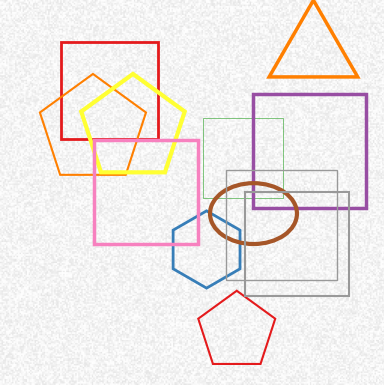[{"shape": "square", "thickness": 2, "radius": 0.63, "center": [0.284, 0.765]}, {"shape": "pentagon", "thickness": 1.5, "radius": 0.53, "center": [0.615, 0.14]}, {"shape": "hexagon", "thickness": 2, "radius": 0.5, "center": [0.537, 0.352]}, {"shape": "square", "thickness": 0.5, "radius": 0.52, "center": [0.63, 0.59]}, {"shape": "square", "thickness": 2.5, "radius": 0.74, "center": [0.804, 0.608]}, {"shape": "triangle", "thickness": 2.5, "radius": 0.66, "center": [0.814, 0.867]}, {"shape": "pentagon", "thickness": 1.5, "radius": 0.72, "center": [0.241, 0.663]}, {"shape": "pentagon", "thickness": 3, "radius": 0.71, "center": [0.345, 0.667]}, {"shape": "oval", "thickness": 3, "radius": 0.56, "center": [0.658, 0.445]}, {"shape": "square", "thickness": 2.5, "radius": 0.67, "center": [0.38, 0.502]}, {"shape": "square", "thickness": 1.5, "radius": 0.67, "center": [0.772, 0.366]}, {"shape": "square", "thickness": 1, "radius": 0.72, "center": [0.731, 0.416]}]